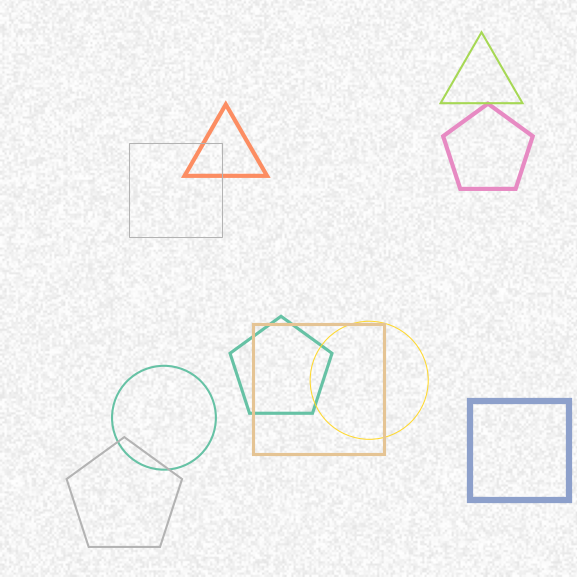[{"shape": "circle", "thickness": 1, "radius": 0.45, "center": [0.284, 0.276]}, {"shape": "pentagon", "thickness": 1.5, "radius": 0.46, "center": [0.487, 0.359]}, {"shape": "triangle", "thickness": 2, "radius": 0.41, "center": [0.391, 0.736]}, {"shape": "square", "thickness": 3, "radius": 0.43, "center": [0.9, 0.219]}, {"shape": "pentagon", "thickness": 2, "radius": 0.41, "center": [0.845, 0.738]}, {"shape": "triangle", "thickness": 1, "radius": 0.41, "center": [0.834, 0.861]}, {"shape": "circle", "thickness": 0.5, "radius": 0.51, "center": [0.639, 0.341]}, {"shape": "square", "thickness": 1.5, "radius": 0.57, "center": [0.551, 0.325]}, {"shape": "square", "thickness": 0.5, "radius": 0.4, "center": [0.304, 0.67]}, {"shape": "pentagon", "thickness": 1, "radius": 0.53, "center": [0.215, 0.137]}]